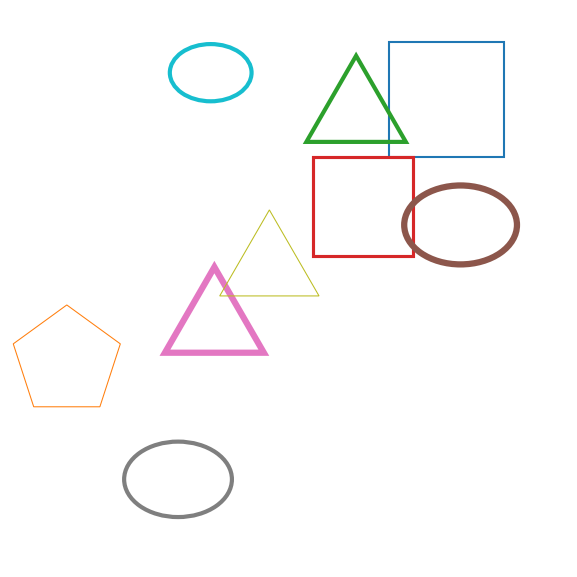[{"shape": "square", "thickness": 1, "radius": 0.5, "center": [0.773, 0.827]}, {"shape": "pentagon", "thickness": 0.5, "radius": 0.49, "center": [0.116, 0.374]}, {"shape": "triangle", "thickness": 2, "radius": 0.5, "center": [0.617, 0.803]}, {"shape": "square", "thickness": 1.5, "radius": 0.43, "center": [0.629, 0.642]}, {"shape": "oval", "thickness": 3, "radius": 0.49, "center": [0.798, 0.61]}, {"shape": "triangle", "thickness": 3, "radius": 0.49, "center": [0.371, 0.438]}, {"shape": "oval", "thickness": 2, "radius": 0.47, "center": [0.308, 0.169]}, {"shape": "triangle", "thickness": 0.5, "radius": 0.5, "center": [0.466, 0.536]}, {"shape": "oval", "thickness": 2, "radius": 0.35, "center": [0.365, 0.873]}]